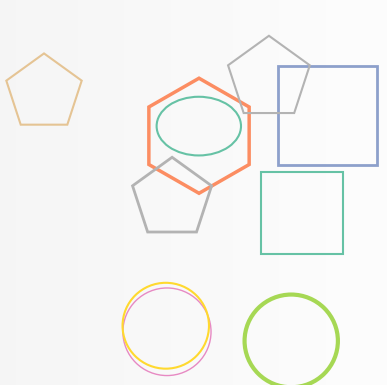[{"shape": "oval", "thickness": 1.5, "radius": 0.54, "center": [0.513, 0.672]}, {"shape": "square", "thickness": 1.5, "radius": 0.53, "center": [0.779, 0.447]}, {"shape": "hexagon", "thickness": 2.5, "radius": 0.75, "center": [0.514, 0.647]}, {"shape": "square", "thickness": 2, "radius": 0.64, "center": [0.846, 0.701]}, {"shape": "circle", "thickness": 1, "radius": 0.57, "center": [0.431, 0.138]}, {"shape": "circle", "thickness": 3, "radius": 0.6, "center": [0.752, 0.115]}, {"shape": "circle", "thickness": 1.5, "radius": 0.56, "center": [0.428, 0.154]}, {"shape": "pentagon", "thickness": 1.5, "radius": 0.51, "center": [0.114, 0.759]}, {"shape": "pentagon", "thickness": 2, "radius": 0.54, "center": [0.444, 0.484]}, {"shape": "pentagon", "thickness": 1.5, "radius": 0.55, "center": [0.694, 0.796]}]